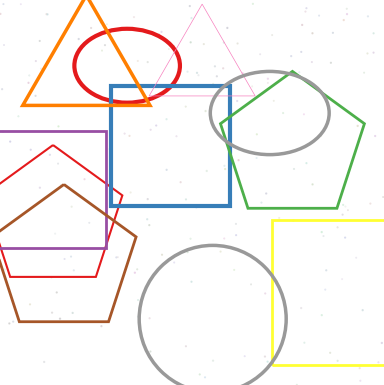[{"shape": "pentagon", "thickness": 1.5, "radius": 0.95, "center": [0.138, 0.434]}, {"shape": "oval", "thickness": 3, "radius": 0.69, "center": [0.33, 0.829]}, {"shape": "square", "thickness": 3, "radius": 0.77, "center": [0.444, 0.621]}, {"shape": "pentagon", "thickness": 2, "radius": 0.98, "center": [0.76, 0.618]}, {"shape": "square", "thickness": 2, "radius": 0.76, "center": [0.122, 0.508]}, {"shape": "triangle", "thickness": 2.5, "radius": 0.95, "center": [0.224, 0.822]}, {"shape": "square", "thickness": 2, "radius": 0.94, "center": [0.894, 0.24]}, {"shape": "pentagon", "thickness": 2, "radius": 0.99, "center": [0.166, 0.324]}, {"shape": "triangle", "thickness": 0.5, "radius": 0.8, "center": [0.525, 0.83]}, {"shape": "circle", "thickness": 2.5, "radius": 0.95, "center": [0.552, 0.172]}, {"shape": "oval", "thickness": 2.5, "radius": 0.77, "center": [0.701, 0.706]}]